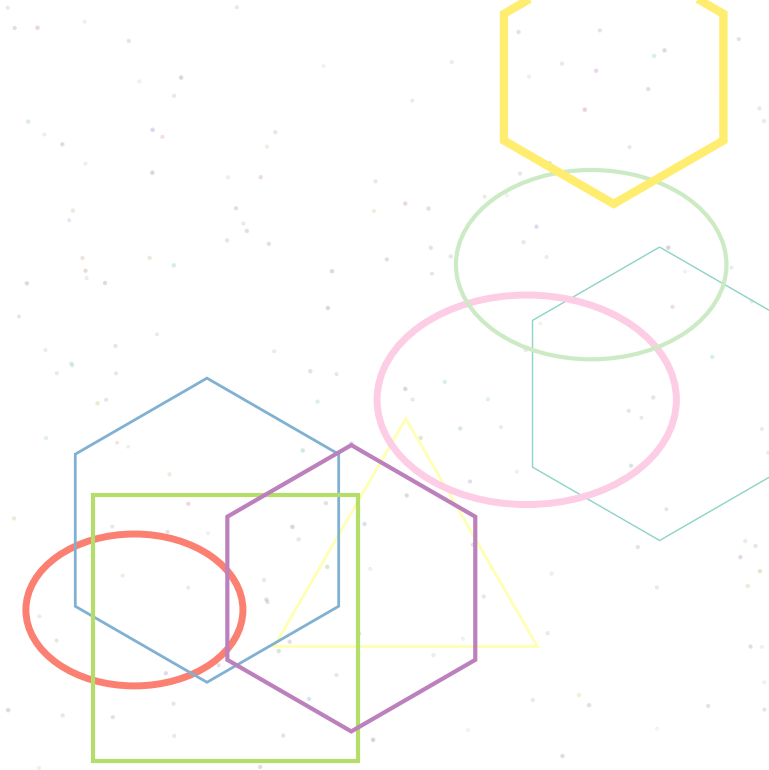[{"shape": "hexagon", "thickness": 0.5, "radius": 0.95, "center": [0.857, 0.489]}, {"shape": "triangle", "thickness": 1, "radius": 0.99, "center": [0.527, 0.259]}, {"shape": "oval", "thickness": 2.5, "radius": 0.7, "center": [0.175, 0.208]}, {"shape": "hexagon", "thickness": 1, "radius": 0.99, "center": [0.269, 0.311]}, {"shape": "square", "thickness": 1.5, "radius": 0.86, "center": [0.293, 0.184]}, {"shape": "oval", "thickness": 2.5, "radius": 0.97, "center": [0.684, 0.481]}, {"shape": "hexagon", "thickness": 1.5, "radius": 0.93, "center": [0.456, 0.236]}, {"shape": "oval", "thickness": 1.5, "radius": 0.88, "center": [0.768, 0.656]}, {"shape": "hexagon", "thickness": 3, "radius": 0.82, "center": [0.797, 0.9]}]